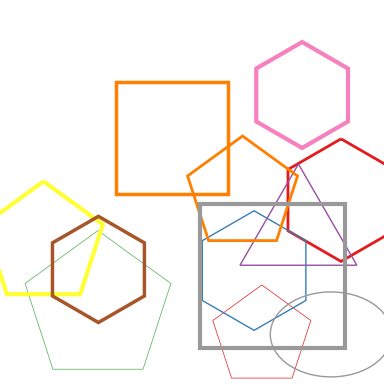[{"shape": "hexagon", "thickness": 2, "radius": 0.8, "center": [0.886, 0.48]}, {"shape": "pentagon", "thickness": 0.5, "radius": 0.67, "center": [0.68, 0.126]}, {"shape": "hexagon", "thickness": 1, "radius": 0.78, "center": [0.66, 0.297]}, {"shape": "pentagon", "thickness": 0.5, "radius": 1.0, "center": [0.254, 0.202]}, {"shape": "triangle", "thickness": 1, "radius": 0.88, "center": [0.775, 0.399]}, {"shape": "square", "thickness": 2.5, "radius": 0.72, "center": [0.447, 0.641]}, {"shape": "pentagon", "thickness": 2, "radius": 0.75, "center": [0.63, 0.497]}, {"shape": "pentagon", "thickness": 3, "radius": 0.81, "center": [0.113, 0.367]}, {"shape": "hexagon", "thickness": 2.5, "radius": 0.69, "center": [0.256, 0.3]}, {"shape": "hexagon", "thickness": 3, "radius": 0.69, "center": [0.785, 0.753]}, {"shape": "square", "thickness": 3, "radius": 0.94, "center": [0.707, 0.283]}, {"shape": "oval", "thickness": 1, "radius": 0.79, "center": [0.86, 0.131]}]